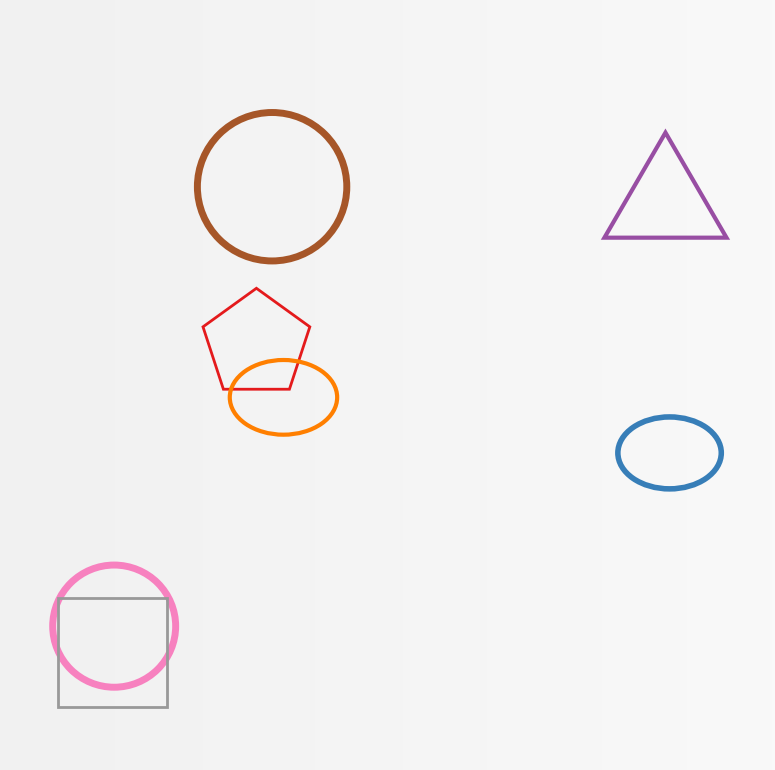[{"shape": "pentagon", "thickness": 1, "radius": 0.36, "center": [0.331, 0.553]}, {"shape": "oval", "thickness": 2, "radius": 0.33, "center": [0.864, 0.412]}, {"shape": "triangle", "thickness": 1.5, "radius": 0.45, "center": [0.859, 0.737]}, {"shape": "oval", "thickness": 1.5, "radius": 0.35, "center": [0.366, 0.484]}, {"shape": "circle", "thickness": 2.5, "radius": 0.48, "center": [0.351, 0.757]}, {"shape": "circle", "thickness": 2.5, "radius": 0.4, "center": [0.147, 0.187]}, {"shape": "square", "thickness": 1, "radius": 0.35, "center": [0.146, 0.153]}]